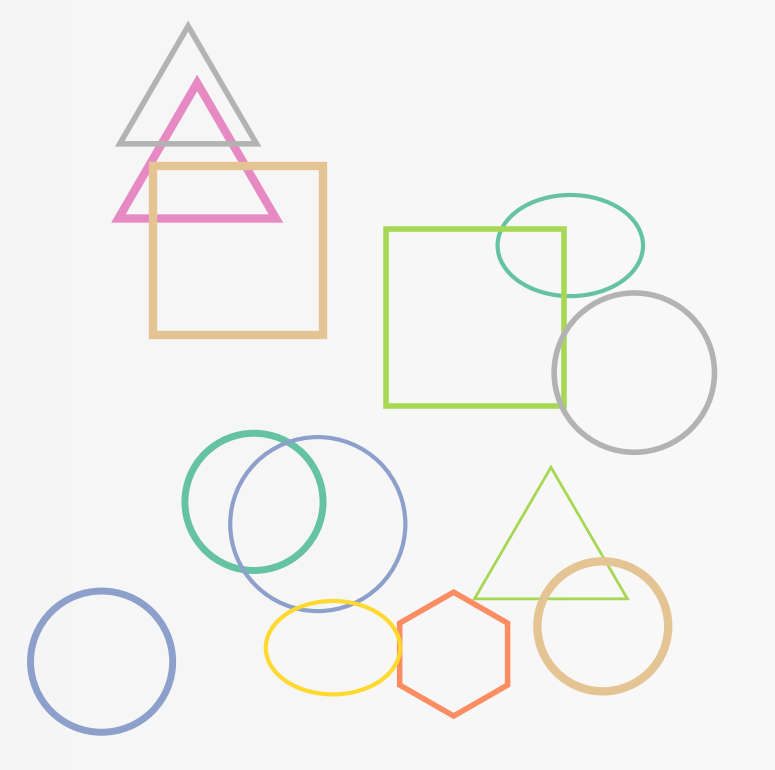[{"shape": "oval", "thickness": 1.5, "radius": 0.47, "center": [0.736, 0.681]}, {"shape": "circle", "thickness": 2.5, "radius": 0.45, "center": [0.328, 0.348]}, {"shape": "hexagon", "thickness": 2, "radius": 0.4, "center": [0.585, 0.151]}, {"shape": "circle", "thickness": 1.5, "radius": 0.56, "center": [0.41, 0.319]}, {"shape": "circle", "thickness": 2.5, "radius": 0.46, "center": [0.131, 0.141]}, {"shape": "triangle", "thickness": 3, "radius": 0.59, "center": [0.254, 0.775]}, {"shape": "triangle", "thickness": 1, "radius": 0.57, "center": [0.711, 0.279]}, {"shape": "square", "thickness": 2, "radius": 0.57, "center": [0.613, 0.588]}, {"shape": "oval", "thickness": 1.5, "radius": 0.43, "center": [0.43, 0.159]}, {"shape": "square", "thickness": 3, "radius": 0.55, "center": [0.307, 0.675]}, {"shape": "circle", "thickness": 3, "radius": 0.42, "center": [0.778, 0.187]}, {"shape": "circle", "thickness": 2, "radius": 0.52, "center": [0.818, 0.516]}, {"shape": "triangle", "thickness": 2, "radius": 0.51, "center": [0.243, 0.864]}]